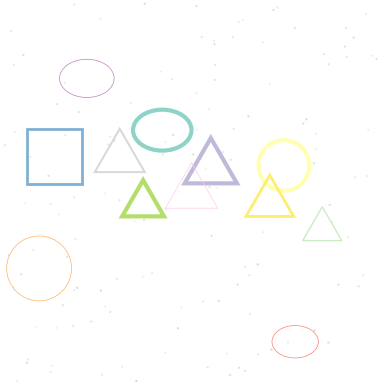[{"shape": "oval", "thickness": 3, "radius": 0.38, "center": [0.421, 0.662]}, {"shape": "circle", "thickness": 3, "radius": 0.33, "center": [0.737, 0.57]}, {"shape": "triangle", "thickness": 3, "radius": 0.39, "center": [0.548, 0.563]}, {"shape": "oval", "thickness": 0.5, "radius": 0.3, "center": [0.767, 0.112]}, {"shape": "square", "thickness": 2, "radius": 0.36, "center": [0.142, 0.593]}, {"shape": "circle", "thickness": 0.5, "radius": 0.42, "center": [0.102, 0.303]}, {"shape": "triangle", "thickness": 3, "radius": 0.31, "center": [0.372, 0.469]}, {"shape": "triangle", "thickness": 0.5, "radius": 0.39, "center": [0.498, 0.499]}, {"shape": "triangle", "thickness": 1.5, "radius": 0.37, "center": [0.311, 0.59]}, {"shape": "oval", "thickness": 0.5, "radius": 0.35, "center": [0.226, 0.796]}, {"shape": "triangle", "thickness": 1, "radius": 0.29, "center": [0.837, 0.404]}, {"shape": "triangle", "thickness": 2, "radius": 0.36, "center": [0.701, 0.474]}]